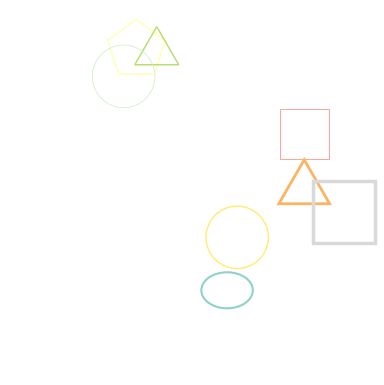[{"shape": "oval", "thickness": 1.5, "radius": 0.33, "center": [0.59, 0.246]}, {"shape": "pentagon", "thickness": 1, "radius": 0.39, "center": [0.354, 0.871]}, {"shape": "square", "thickness": 0.5, "radius": 0.32, "center": [0.791, 0.652]}, {"shape": "triangle", "thickness": 2, "radius": 0.38, "center": [0.79, 0.509]}, {"shape": "triangle", "thickness": 1, "radius": 0.33, "center": [0.407, 0.865]}, {"shape": "square", "thickness": 2.5, "radius": 0.4, "center": [0.894, 0.45]}, {"shape": "circle", "thickness": 0.5, "radius": 0.41, "center": [0.321, 0.802]}, {"shape": "circle", "thickness": 1, "radius": 0.41, "center": [0.616, 0.384]}]